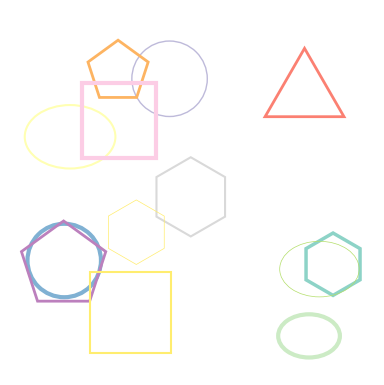[{"shape": "hexagon", "thickness": 2.5, "radius": 0.4, "center": [0.865, 0.314]}, {"shape": "oval", "thickness": 1.5, "radius": 0.59, "center": [0.182, 0.645]}, {"shape": "circle", "thickness": 1, "radius": 0.49, "center": [0.44, 0.795]}, {"shape": "triangle", "thickness": 2, "radius": 0.59, "center": [0.791, 0.756]}, {"shape": "circle", "thickness": 3, "radius": 0.48, "center": [0.167, 0.323]}, {"shape": "pentagon", "thickness": 2, "radius": 0.41, "center": [0.307, 0.813]}, {"shape": "oval", "thickness": 0.5, "radius": 0.52, "center": [0.83, 0.301]}, {"shape": "square", "thickness": 3, "radius": 0.48, "center": [0.309, 0.688]}, {"shape": "hexagon", "thickness": 1.5, "radius": 0.51, "center": [0.495, 0.489]}, {"shape": "pentagon", "thickness": 2, "radius": 0.58, "center": [0.165, 0.311]}, {"shape": "oval", "thickness": 3, "radius": 0.4, "center": [0.803, 0.128]}, {"shape": "square", "thickness": 1.5, "radius": 0.53, "center": [0.338, 0.188]}, {"shape": "hexagon", "thickness": 0.5, "radius": 0.42, "center": [0.354, 0.397]}]